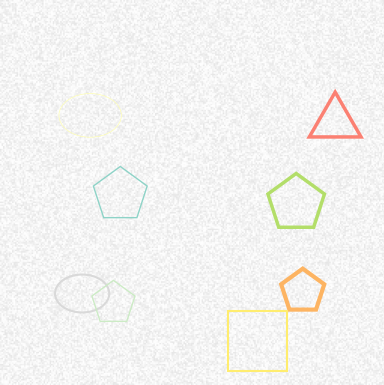[{"shape": "pentagon", "thickness": 1, "radius": 0.37, "center": [0.312, 0.494]}, {"shape": "oval", "thickness": 0.5, "radius": 0.41, "center": [0.234, 0.7]}, {"shape": "triangle", "thickness": 2.5, "radius": 0.39, "center": [0.871, 0.683]}, {"shape": "pentagon", "thickness": 3, "radius": 0.29, "center": [0.786, 0.243]}, {"shape": "pentagon", "thickness": 2.5, "radius": 0.39, "center": [0.769, 0.472]}, {"shape": "oval", "thickness": 1.5, "radius": 0.35, "center": [0.213, 0.238]}, {"shape": "pentagon", "thickness": 1, "radius": 0.29, "center": [0.295, 0.213]}, {"shape": "square", "thickness": 1.5, "radius": 0.39, "center": [0.668, 0.114]}]